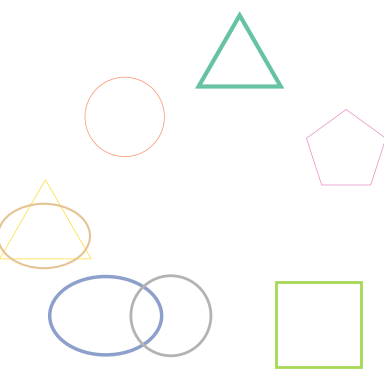[{"shape": "triangle", "thickness": 3, "radius": 0.62, "center": [0.623, 0.837]}, {"shape": "circle", "thickness": 0.5, "radius": 0.52, "center": [0.324, 0.696]}, {"shape": "oval", "thickness": 2.5, "radius": 0.73, "center": [0.275, 0.18]}, {"shape": "pentagon", "thickness": 0.5, "radius": 0.54, "center": [0.899, 0.607]}, {"shape": "square", "thickness": 2, "radius": 0.56, "center": [0.827, 0.157]}, {"shape": "triangle", "thickness": 0.5, "radius": 0.69, "center": [0.118, 0.396]}, {"shape": "oval", "thickness": 1.5, "radius": 0.6, "center": [0.114, 0.387]}, {"shape": "circle", "thickness": 2, "radius": 0.52, "center": [0.444, 0.18]}]